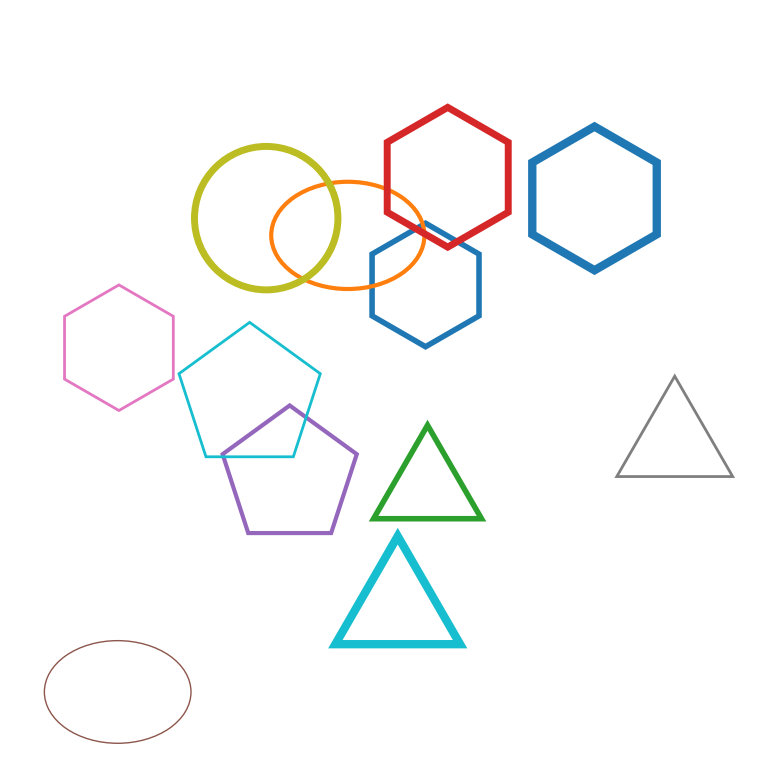[{"shape": "hexagon", "thickness": 3, "radius": 0.47, "center": [0.772, 0.742]}, {"shape": "hexagon", "thickness": 2, "radius": 0.4, "center": [0.553, 0.63]}, {"shape": "oval", "thickness": 1.5, "radius": 0.5, "center": [0.452, 0.694]}, {"shape": "triangle", "thickness": 2, "radius": 0.4, "center": [0.555, 0.367]}, {"shape": "hexagon", "thickness": 2.5, "radius": 0.45, "center": [0.581, 0.77]}, {"shape": "pentagon", "thickness": 1.5, "radius": 0.46, "center": [0.376, 0.382]}, {"shape": "oval", "thickness": 0.5, "radius": 0.48, "center": [0.153, 0.101]}, {"shape": "hexagon", "thickness": 1, "radius": 0.41, "center": [0.154, 0.548]}, {"shape": "triangle", "thickness": 1, "radius": 0.43, "center": [0.876, 0.425]}, {"shape": "circle", "thickness": 2.5, "radius": 0.47, "center": [0.346, 0.717]}, {"shape": "triangle", "thickness": 3, "radius": 0.47, "center": [0.517, 0.21]}, {"shape": "pentagon", "thickness": 1, "radius": 0.48, "center": [0.324, 0.485]}]